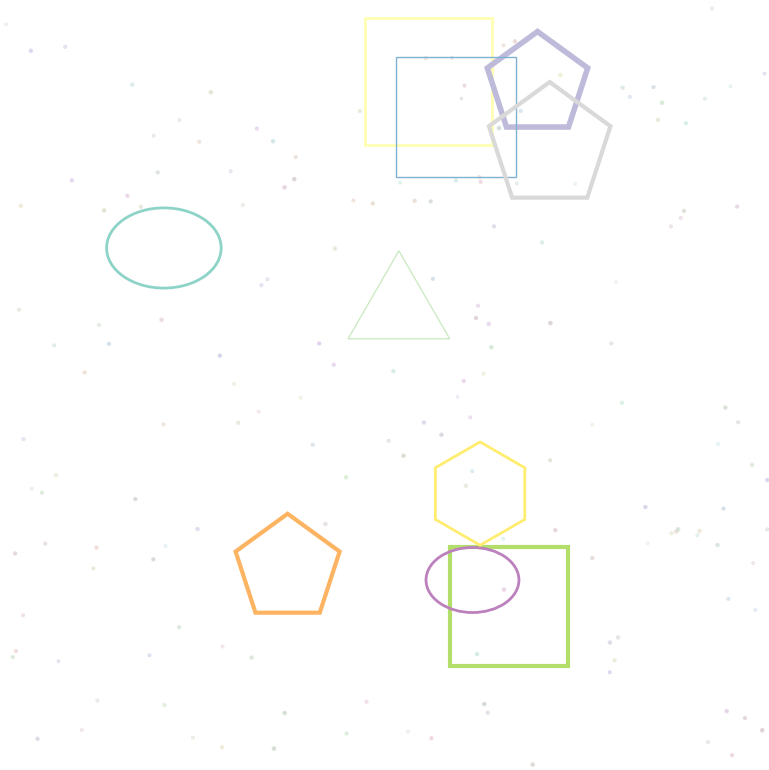[{"shape": "oval", "thickness": 1, "radius": 0.37, "center": [0.213, 0.678]}, {"shape": "square", "thickness": 1, "radius": 0.41, "center": [0.556, 0.894]}, {"shape": "pentagon", "thickness": 2, "radius": 0.34, "center": [0.698, 0.89]}, {"shape": "square", "thickness": 0.5, "radius": 0.39, "center": [0.592, 0.848]}, {"shape": "pentagon", "thickness": 1.5, "radius": 0.36, "center": [0.374, 0.262]}, {"shape": "square", "thickness": 1.5, "radius": 0.39, "center": [0.661, 0.212]}, {"shape": "pentagon", "thickness": 1.5, "radius": 0.41, "center": [0.714, 0.81]}, {"shape": "oval", "thickness": 1, "radius": 0.3, "center": [0.614, 0.247]}, {"shape": "triangle", "thickness": 0.5, "radius": 0.38, "center": [0.518, 0.598]}, {"shape": "hexagon", "thickness": 1, "radius": 0.34, "center": [0.623, 0.359]}]